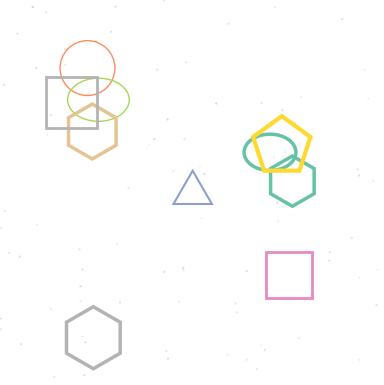[{"shape": "oval", "thickness": 2.5, "radius": 0.34, "center": [0.701, 0.604]}, {"shape": "hexagon", "thickness": 2.5, "radius": 0.33, "center": [0.759, 0.53]}, {"shape": "circle", "thickness": 1, "radius": 0.36, "center": [0.227, 0.823]}, {"shape": "triangle", "thickness": 1.5, "radius": 0.29, "center": [0.5, 0.499]}, {"shape": "square", "thickness": 2, "radius": 0.3, "center": [0.75, 0.286]}, {"shape": "oval", "thickness": 1, "radius": 0.4, "center": [0.256, 0.741]}, {"shape": "pentagon", "thickness": 3, "radius": 0.39, "center": [0.732, 0.62]}, {"shape": "hexagon", "thickness": 2.5, "radius": 0.36, "center": [0.24, 0.658]}, {"shape": "hexagon", "thickness": 2.5, "radius": 0.4, "center": [0.242, 0.123]}, {"shape": "square", "thickness": 2, "radius": 0.33, "center": [0.185, 0.735]}]